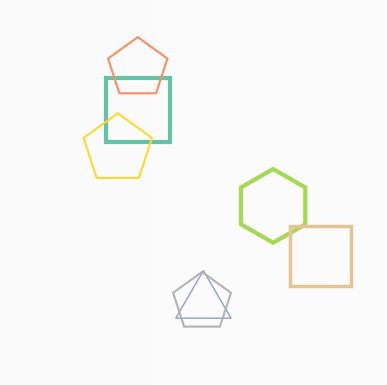[{"shape": "square", "thickness": 3, "radius": 0.41, "center": [0.355, 0.713]}, {"shape": "pentagon", "thickness": 1.5, "radius": 0.4, "center": [0.355, 0.823]}, {"shape": "triangle", "thickness": 1, "radius": 0.41, "center": [0.525, 0.215]}, {"shape": "hexagon", "thickness": 3, "radius": 0.48, "center": [0.705, 0.465]}, {"shape": "pentagon", "thickness": 1.5, "radius": 0.46, "center": [0.304, 0.613]}, {"shape": "square", "thickness": 2.5, "radius": 0.39, "center": [0.827, 0.336]}, {"shape": "pentagon", "thickness": 1.5, "radius": 0.39, "center": [0.521, 0.215]}]